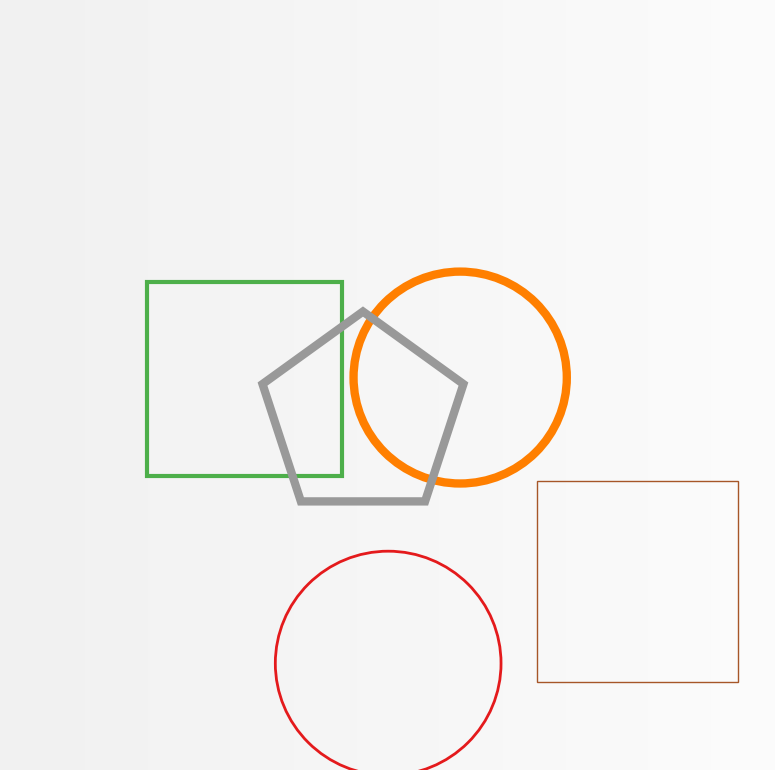[{"shape": "circle", "thickness": 1, "radius": 0.73, "center": [0.501, 0.139]}, {"shape": "square", "thickness": 1.5, "radius": 0.63, "center": [0.315, 0.508]}, {"shape": "circle", "thickness": 3, "radius": 0.69, "center": [0.594, 0.51]}, {"shape": "square", "thickness": 0.5, "radius": 0.65, "center": [0.822, 0.245]}, {"shape": "pentagon", "thickness": 3, "radius": 0.68, "center": [0.468, 0.459]}]